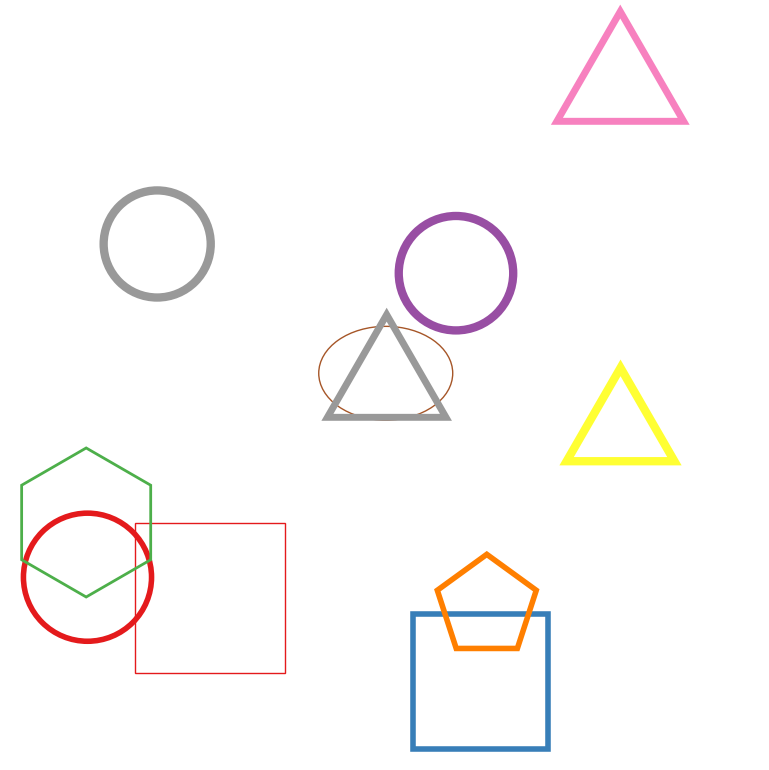[{"shape": "square", "thickness": 0.5, "radius": 0.49, "center": [0.273, 0.223]}, {"shape": "circle", "thickness": 2, "radius": 0.42, "center": [0.114, 0.25]}, {"shape": "square", "thickness": 2, "radius": 0.44, "center": [0.624, 0.115]}, {"shape": "hexagon", "thickness": 1, "radius": 0.48, "center": [0.112, 0.321]}, {"shape": "circle", "thickness": 3, "radius": 0.37, "center": [0.592, 0.645]}, {"shape": "pentagon", "thickness": 2, "radius": 0.34, "center": [0.632, 0.213]}, {"shape": "triangle", "thickness": 3, "radius": 0.4, "center": [0.806, 0.441]}, {"shape": "oval", "thickness": 0.5, "radius": 0.44, "center": [0.501, 0.515]}, {"shape": "triangle", "thickness": 2.5, "radius": 0.48, "center": [0.806, 0.89]}, {"shape": "triangle", "thickness": 2.5, "radius": 0.44, "center": [0.502, 0.502]}, {"shape": "circle", "thickness": 3, "radius": 0.35, "center": [0.204, 0.683]}]